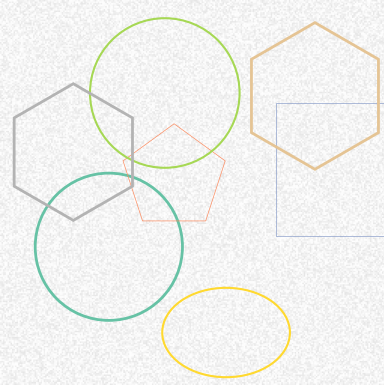[{"shape": "circle", "thickness": 2, "radius": 0.96, "center": [0.283, 0.359]}, {"shape": "pentagon", "thickness": 0.5, "radius": 0.7, "center": [0.452, 0.539]}, {"shape": "square", "thickness": 0.5, "radius": 0.87, "center": [0.891, 0.56]}, {"shape": "circle", "thickness": 1.5, "radius": 0.97, "center": [0.428, 0.758]}, {"shape": "oval", "thickness": 1.5, "radius": 0.83, "center": [0.587, 0.136]}, {"shape": "hexagon", "thickness": 2, "radius": 0.95, "center": [0.818, 0.751]}, {"shape": "hexagon", "thickness": 2, "radius": 0.89, "center": [0.19, 0.605]}]